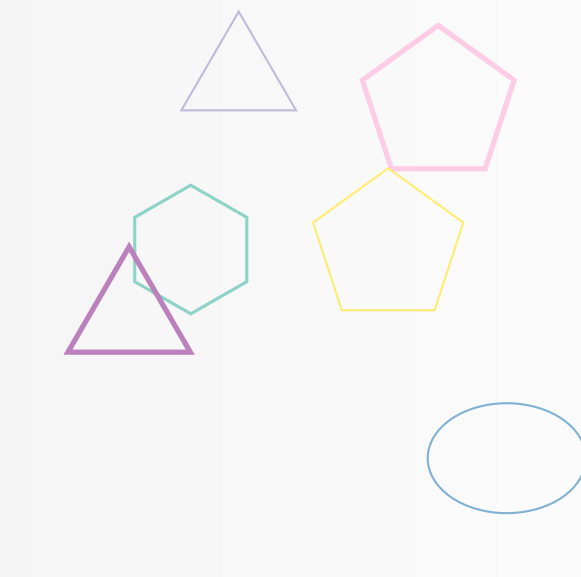[{"shape": "hexagon", "thickness": 1.5, "radius": 0.56, "center": [0.328, 0.567]}, {"shape": "triangle", "thickness": 1, "radius": 0.57, "center": [0.411, 0.865]}, {"shape": "oval", "thickness": 1, "radius": 0.68, "center": [0.872, 0.206]}, {"shape": "pentagon", "thickness": 2.5, "radius": 0.69, "center": [0.754, 0.818]}, {"shape": "triangle", "thickness": 2.5, "radius": 0.61, "center": [0.222, 0.45]}, {"shape": "pentagon", "thickness": 1, "radius": 0.68, "center": [0.668, 0.572]}]